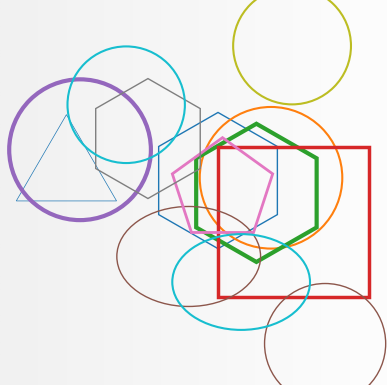[{"shape": "triangle", "thickness": 0.5, "radius": 0.75, "center": [0.171, 0.553]}, {"shape": "hexagon", "thickness": 1, "radius": 0.88, "center": [0.563, 0.531]}, {"shape": "circle", "thickness": 1.5, "radius": 0.92, "center": [0.699, 0.538]}, {"shape": "hexagon", "thickness": 3, "radius": 0.9, "center": [0.662, 0.499]}, {"shape": "square", "thickness": 2.5, "radius": 0.97, "center": [0.758, 0.423]}, {"shape": "circle", "thickness": 3, "radius": 0.91, "center": [0.207, 0.611]}, {"shape": "circle", "thickness": 1, "radius": 0.78, "center": [0.839, 0.107]}, {"shape": "oval", "thickness": 1, "radius": 0.93, "center": [0.487, 0.334]}, {"shape": "pentagon", "thickness": 2, "radius": 0.68, "center": [0.574, 0.506]}, {"shape": "hexagon", "thickness": 1, "radius": 0.78, "center": [0.382, 0.64]}, {"shape": "circle", "thickness": 1.5, "radius": 0.76, "center": [0.754, 0.881]}, {"shape": "circle", "thickness": 1.5, "radius": 0.76, "center": [0.326, 0.728]}, {"shape": "oval", "thickness": 1.5, "radius": 0.89, "center": [0.622, 0.268]}]